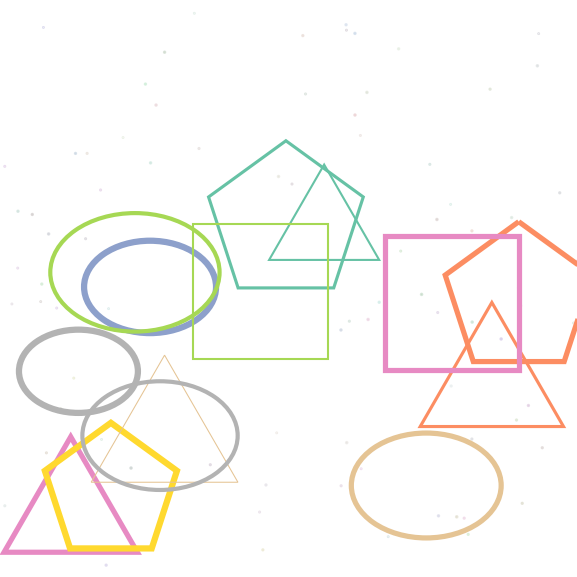[{"shape": "pentagon", "thickness": 1.5, "radius": 0.7, "center": [0.495, 0.615]}, {"shape": "triangle", "thickness": 1, "radius": 0.55, "center": [0.561, 0.604]}, {"shape": "pentagon", "thickness": 2.5, "radius": 0.67, "center": [0.898, 0.481]}, {"shape": "triangle", "thickness": 1.5, "radius": 0.72, "center": [0.852, 0.332]}, {"shape": "oval", "thickness": 3, "radius": 0.57, "center": [0.26, 0.502]}, {"shape": "square", "thickness": 2.5, "radius": 0.58, "center": [0.783, 0.474]}, {"shape": "triangle", "thickness": 2.5, "radius": 0.67, "center": [0.122, 0.11]}, {"shape": "square", "thickness": 1, "radius": 0.58, "center": [0.451, 0.495]}, {"shape": "oval", "thickness": 2, "radius": 0.73, "center": [0.234, 0.528]}, {"shape": "pentagon", "thickness": 3, "radius": 0.6, "center": [0.192, 0.147]}, {"shape": "oval", "thickness": 2.5, "radius": 0.65, "center": [0.738, 0.158]}, {"shape": "triangle", "thickness": 0.5, "radius": 0.73, "center": [0.285, 0.237]}, {"shape": "oval", "thickness": 3, "radius": 0.51, "center": [0.136, 0.356]}, {"shape": "oval", "thickness": 2, "radius": 0.67, "center": [0.277, 0.245]}]